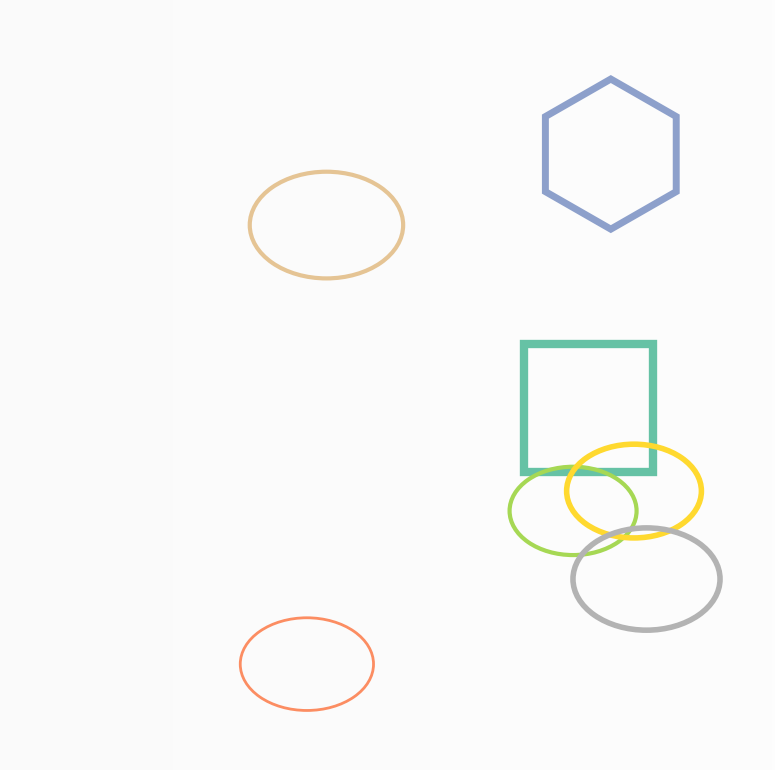[{"shape": "square", "thickness": 3, "radius": 0.42, "center": [0.759, 0.47]}, {"shape": "oval", "thickness": 1, "radius": 0.43, "center": [0.396, 0.138]}, {"shape": "hexagon", "thickness": 2.5, "radius": 0.49, "center": [0.788, 0.8]}, {"shape": "oval", "thickness": 1.5, "radius": 0.41, "center": [0.739, 0.336]}, {"shape": "oval", "thickness": 2, "radius": 0.43, "center": [0.818, 0.362]}, {"shape": "oval", "thickness": 1.5, "radius": 0.49, "center": [0.421, 0.708]}, {"shape": "oval", "thickness": 2, "radius": 0.47, "center": [0.834, 0.248]}]